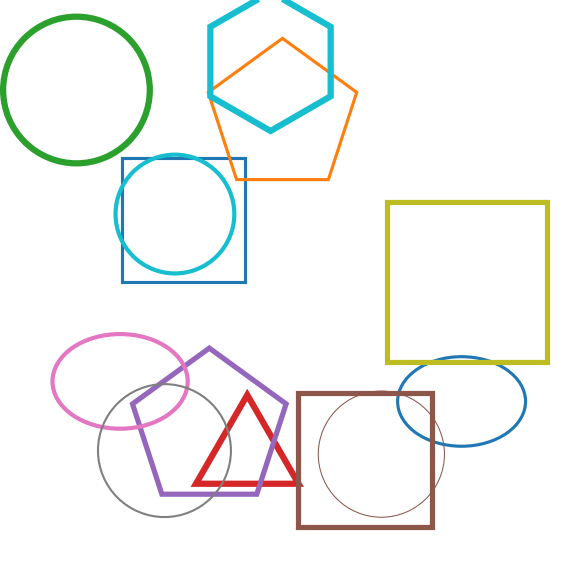[{"shape": "oval", "thickness": 1.5, "radius": 0.55, "center": [0.799, 0.304]}, {"shape": "square", "thickness": 1.5, "radius": 0.53, "center": [0.318, 0.618]}, {"shape": "pentagon", "thickness": 1.5, "radius": 0.68, "center": [0.489, 0.797]}, {"shape": "circle", "thickness": 3, "radius": 0.63, "center": [0.132, 0.843]}, {"shape": "triangle", "thickness": 3, "radius": 0.51, "center": [0.428, 0.213]}, {"shape": "pentagon", "thickness": 2.5, "radius": 0.7, "center": [0.362, 0.257]}, {"shape": "circle", "thickness": 0.5, "radius": 0.55, "center": [0.66, 0.213]}, {"shape": "square", "thickness": 2.5, "radius": 0.58, "center": [0.632, 0.203]}, {"shape": "oval", "thickness": 2, "radius": 0.59, "center": [0.208, 0.339]}, {"shape": "circle", "thickness": 1, "radius": 0.58, "center": [0.285, 0.219]}, {"shape": "square", "thickness": 2.5, "radius": 0.69, "center": [0.809, 0.511]}, {"shape": "circle", "thickness": 2, "radius": 0.51, "center": [0.303, 0.628]}, {"shape": "hexagon", "thickness": 3, "radius": 0.6, "center": [0.468, 0.893]}]